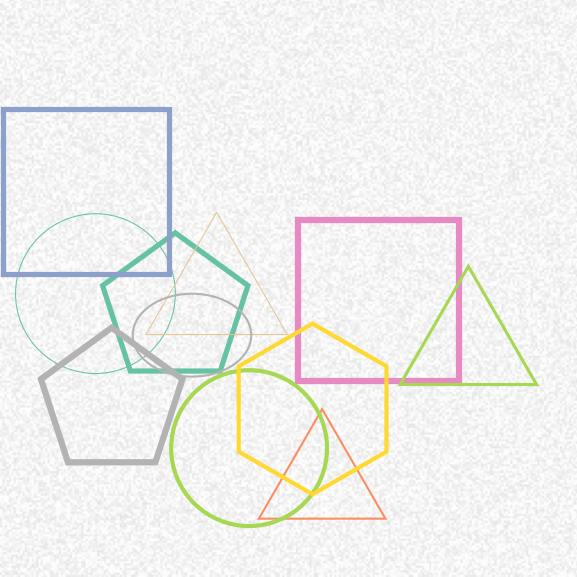[{"shape": "pentagon", "thickness": 2.5, "radius": 0.66, "center": [0.303, 0.464]}, {"shape": "circle", "thickness": 0.5, "radius": 0.69, "center": [0.165, 0.491]}, {"shape": "triangle", "thickness": 1, "radius": 0.63, "center": [0.558, 0.164]}, {"shape": "square", "thickness": 2.5, "radius": 0.72, "center": [0.149, 0.667]}, {"shape": "square", "thickness": 3, "radius": 0.7, "center": [0.656, 0.479]}, {"shape": "triangle", "thickness": 1.5, "radius": 0.68, "center": [0.811, 0.401]}, {"shape": "circle", "thickness": 2, "radius": 0.67, "center": [0.431, 0.223]}, {"shape": "hexagon", "thickness": 2, "radius": 0.74, "center": [0.541, 0.291]}, {"shape": "triangle", "thickness": 0.5, "radius": 0.71, "center": [0.375, 0.49]}, {"shape": "pentagon", "thickness": 3, "radius": 0.64, "center": [0.193, 0.303]}, {"shape": "oval", "thickness": 1, "radius": 0.51, "center": [0.332, 0.419]}]